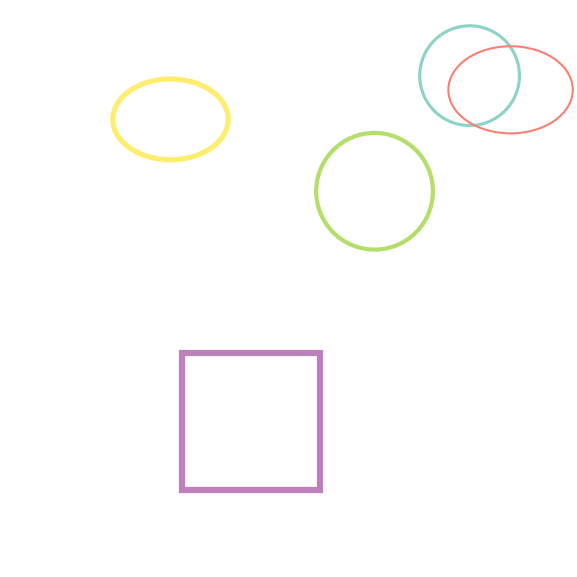[{"shape": "circle", "thickness": 1.5, "radius": 0.43, "center": [0.813, 0.868]}, {"shape": "oval", "thickness": 1, "radius": 0.54, "center": [0.884, 0.844]}, {"shape": "circle", "thickness": 2, "radius": 0.51, "center": [0.649, 0.668]}, {"shape": "square", "thickness": 3, "radius": 0.6, "center": [0.435, 0.269]}, {"shape": "oval", "thickness": 2.5, "radius": 0.5, "center": [0.295, 0.792]}]